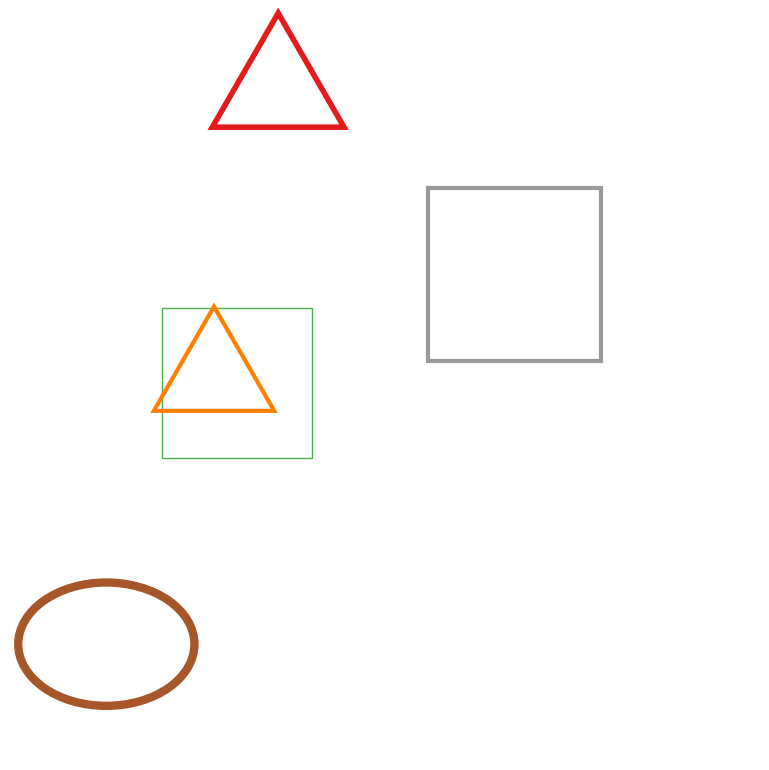[{"shape": "triangle", "thickness": 2, "radius": 0.49, "center": [0.361, 0.884]}, {"shape": "square", "thickness": 0.5, "radius": 0.49, "center": [0.308, 0.503]}, {"shape": "triangle", "thickness": 1.5, "radius": 0.45, "center": [0.278, 0.512]}, {"shape": "oval", "thickness": 3, "radius": 0.57, "center": [0.138, 0.163]}, {"shape": "square", "thickness": 1.5, "radius": 0.56, "center": [0.668, 0.643]}]